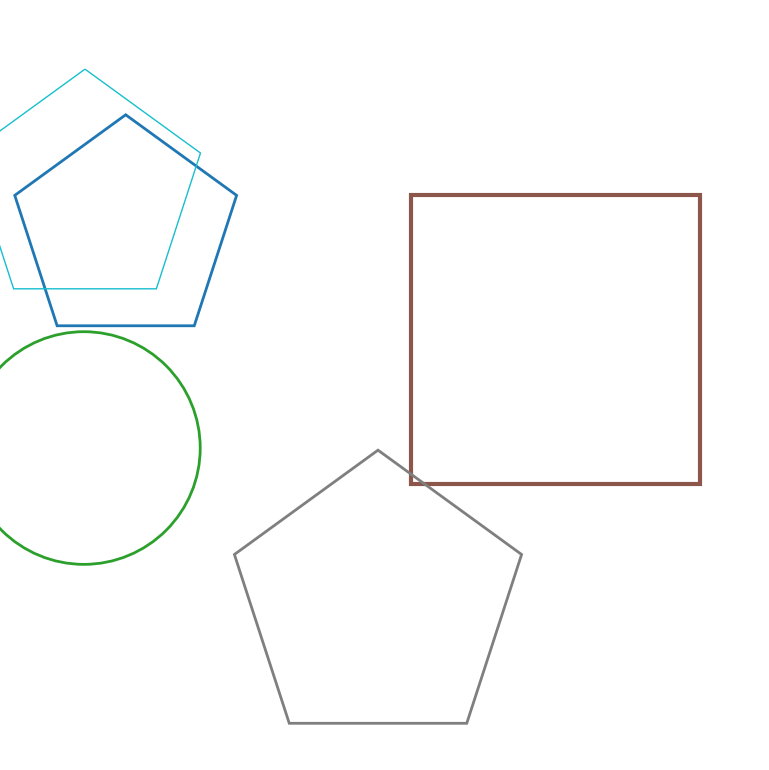[{"shape": "pentagon", "thickness": 1, "radius": 0.76, "center": [0.163, 0.699]}, {"shape": "circle", "thickness": 1, "radius": 0.76, "center": [0.109, 0.418]}, {"shape": "square", "thickness": 1.5, "radius": 0.94, "center": [0.722, 0.559]}, {"shape": "pentagon", "thickness": 1, "radius": 0.98, "center": [0.491, 0.219]}, {"shape": "pentagon", "thickness": 0.5, "radius": 0.79, "center": [0.11, 0.753]}]